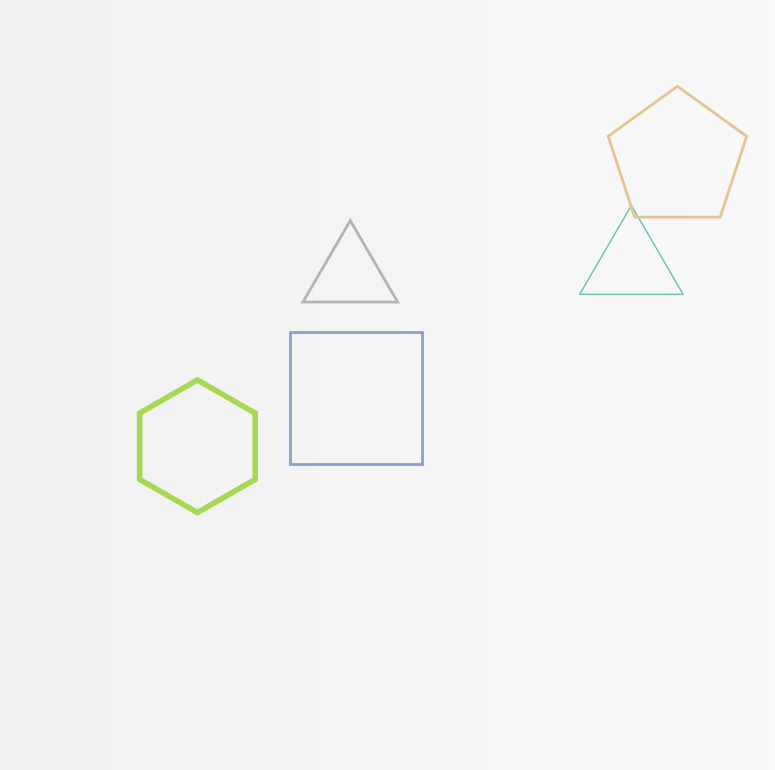[{"shape": "triangle", "thickness": 0.5, "radius": 0.39, "center": [0.815, 0.656]}, {"shape": "square", "thickness": 1, "radius": 0.43, "center": [0.459, 0.483]}, {"shape": "hexagon", "thickness": 2, "radius": 0.43, "center": [0.255, 0.42]}, {"shape": "pentagon", "thickness": 1, "radius": 0.47, "center": [0.874, 0.794]}, {"shape": "triangle", "thickness": 1, "radius": 0.35, "center": [0.452, 0.643]}]